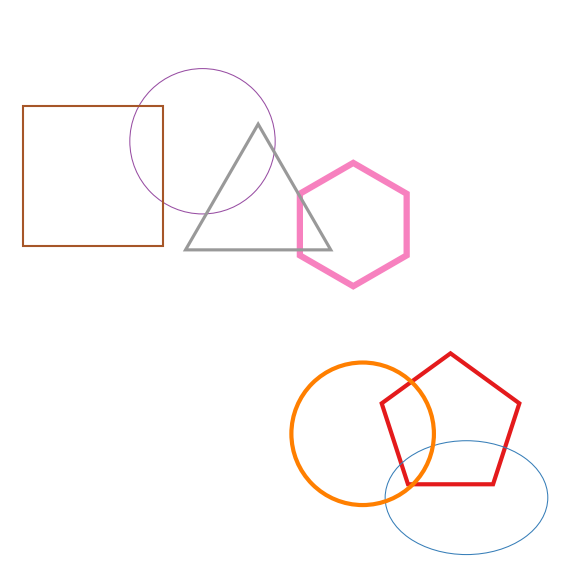[{"shape": "pentagon", "thickness": 2, "radius": 0.63, "center": [0.78, 0.262]}, {"shape": "oval", "thickness": 0.5, "radius": 0.7, "center": [0.808, 0.137]}, {"shape": "circle", "thickness": 0.5, "radius": 0.63, "center": [0.351, 0.755]}, {"shape": "circle", "thickness": 2, "radius": 0.62, "center": [0.628, 0.248]}, {"shape": "square", "thickness": 1, "radius": 0.61, "center": [0.161, 0.694]}, {"shape": "hexagon", "thickness": 3, "radius": 0.53, "center": [0.612, 0.61]}, {"shape": "triangle", "thickness": 1.5, "radius": 0.73, "center": [0.447, 0.639]}]